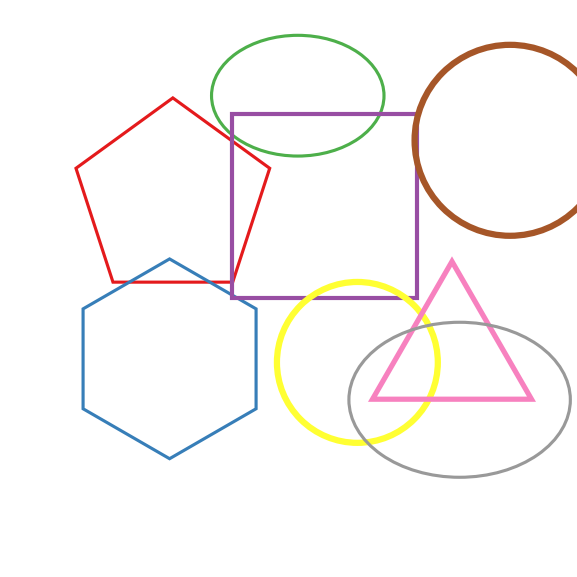[{"shape": "pentagon", "thickness": 1.5, "radius": 0.88, "center": [0.299, 0.653]}, {"shape": "hexagon", "thickness": 1.5, "radius": 0.86, "center": [0.294, 0.378]}, {"shape": "oval", "thickness": 1.5, "radius": 0.75, "center": [0.516, 0.833]}, {"shape": "square", "thickness": 2, "radius": 0.8, "center": [0.562, 0.642]}, {"shape": "circle", "thickness": 3, "radius": 0.7, "center": [0.619, 0.372]}, {"shape": "circle", "thickness": 3, "radius": 0.83, "center": [0.883, 0.756]}, {"shape": "triangle", "thickness": 2.5, "radius": 0.79, "center": [0.783, 0.387]}, {"shape": "oval", "thickness": 1.5, "radius": 0.96, "center": [0.796, 0.307]}]